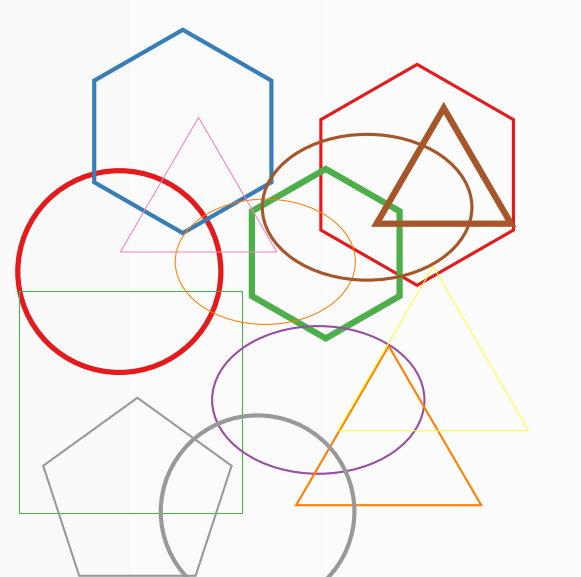[{"shape": "hexagon", "thickness": 1.5, "radius": 0.96, "center": [0.718, 0.696]}, {"shape": "circle", "thickness": 2.5, "radius": 0.87, "center": [0.205, 0.529]}, {"shape": "hexagon", "thickness": 2, "radius": 0.88, "center": [0.315, 0.772]}, {"shape": "hexagon", "thickness": 3, "radius": 0.73, "center": [0.56, 0.56]}, {"shape": "square", "thickness": 0.5, "radius": 0.96, "center": [0.225, 0.303]}, {"shape": "oval", "thickness": 1, "radius": 0.91, "center": [0.548, 0.307]}, {"shape": "triangle", "thickness": 1, "radius": 0.92, "center": [0.669, 0.216]}, {"shape": "oval", "thickness": 0.5, "radius": 0.77, "center": [0.456, 0.546]}, {"shape": "triangle", "thickness": 0.5, "radius": 0.95, "center": [0.745, 0.348]}, {"shape": "triangle", "thickness": 3, "radius": 0.67, "center": [0.764, 0.679]}, {"shape": "oval", "thickness": 1.5, "radius": 0.9, "center": [0.632, 0.64]}, {"shape": "triangle", "thickness": 0.5, "radius": 0.78, "center": [0.342, 0.64]}, {"shape": "pentagon", "thickness": 1, "radius": 0.85, "center": [0.236, 0.14]}, {"shape": "circle", "thickness": 2, "radius": 0.83, "center": [0.443, 0.113]}]